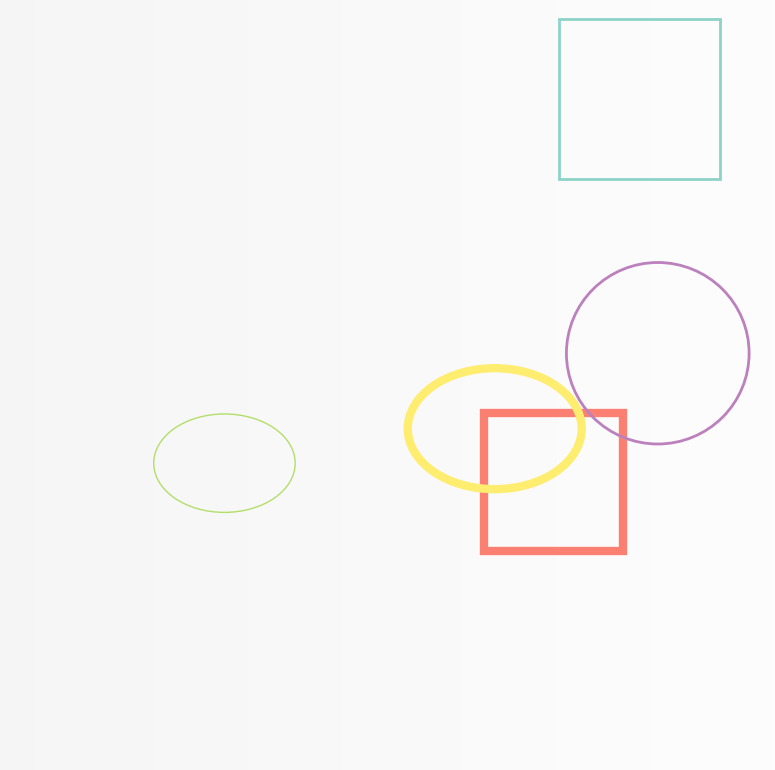[{"shape": "square", "thickness": 1, "radius": 0.52, "center": [0.825, 0.871]}, {"shape": "square", "thickness": 3, "radius": 0.45, "center": [0.714, 0.374]}, {"shape": "oval", "thickness": 0.5, "radius": 0.46, "center": [0.29, 0.398]}, {"shape": "circle", "thickness": 1, "radius": 0.59, "center": [0.849, 0.541]}, {"shape": "oval", "thickness": 3, "radius": 0.56, "center": [0.638, 0.443]}]